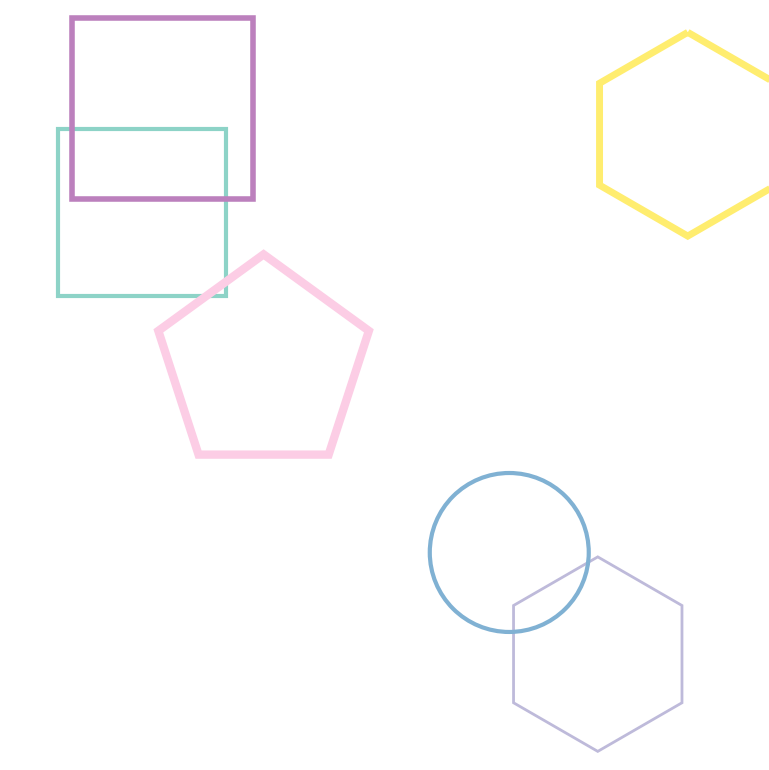[{"shape": "square", "thickness": 1.5, "radius": 0.54, "center": [0.184, 0.724]}, {"shape": "hexagon", "thickness": 1, "radius": 0.63, "center": [0.776, 0.15]}, {"shape": "circle", "thickness": 1.5, "radius": 0.52, "center": [0.661, 0.282]}, {"shape": "pentagon", "thickness": 3, "radius": 0.72, "center": [0.342, 0.526]}, {"shape": "square", "thickness": 2, "radius": 0.59, "center": [0.211, 0.859]}, {"shape": "hexagon", "thickness": 2.5, "radius": 0.66, "center": [0.893, 0.826]}]